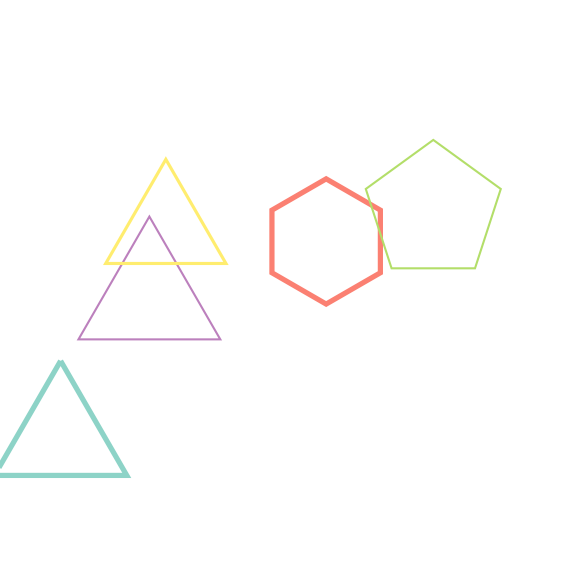[{"shape": "triangle", "thickness": 2.5, "radius": 0.66, "center": [0.105, 0.242]}, {"shape": "hexagon", "thickness": 2.5, "radius": 0.54, "center": [0.565, 0.581]}, {"shape": "pentagon", "thickness": 1, "radius": 0.61, "center": [0.75, 0.634]}, {"shape": "triangle", "thickness": 1, "radius": 0.71, "center": [0.259, 0.482]}, {"shape": "triangle", "thickness": 1.5, "radius": 0.6, "center": [0.287, 0.603]}]